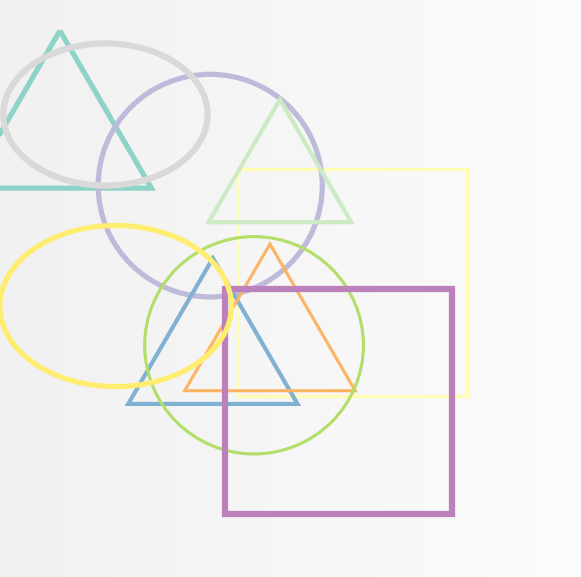[{"shape": "triangle", "thickness": 2.5, "radius": 0.91, "center": [0.103, 0.764]}, {"shape": "square", "thickness": 1.5, "radius": 0.99, "center": [0.606, 0.51]}, {"shape": "circle", "thickness": 2.5, "radius": 0.96, "center": [0.362, 0.678]}, {"shape": "triangle", "thickness": 2, "radius": 0.84, "center": [0.366, 0.384]}, {"shape": "triangle", "thickness": 1.5, "radius": 0.85, "center": [0.464, 0.407]}, {"shape": "circle", "thickness": 1.5, "radius": 0.94, "center": [0.437, 0.401]}, {"shape": "oval", "thickness": 3, "radius": 0.88, "center": [0.181, 0.801]}, {"shape": "square", "thickness": 3, "radius": 0.98, "center": [0.583, 0.304]}, {"shape": "triangle", "thickness": 2, "radius": 0.71, "center": [0.482, 0.685]}, {"shape": "oval", "thickness": 2.5, "radius": 1.0, "center": [0.199, 0.469]}]